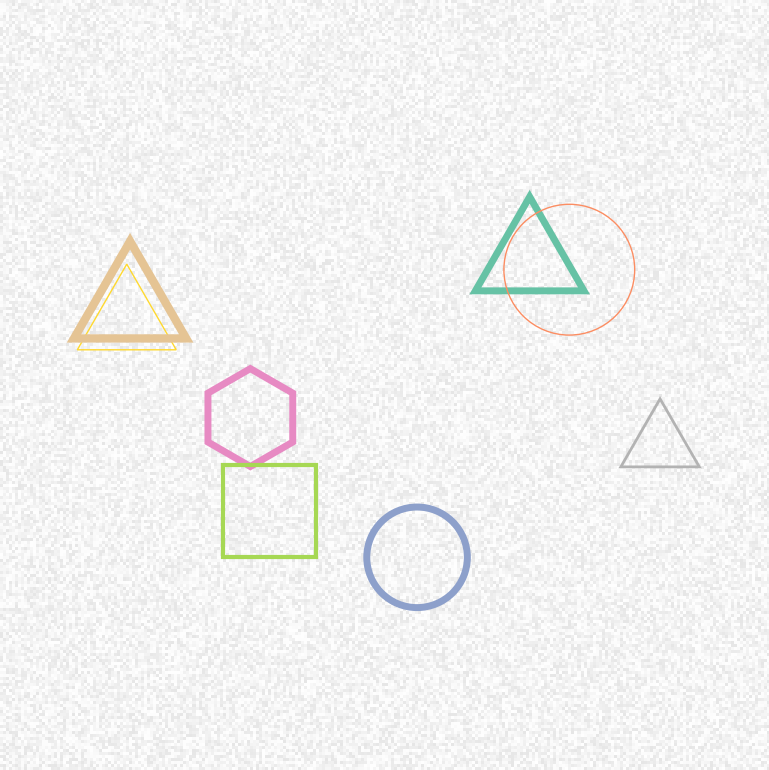[{"shape": "triangle", "thickness": 2.5, "radius": 0.41, "center": [0.688, 0.663]}, {"shape": "circle", "thickness": 0.5, "radius": 0.42, "center": [0.739, 0.65]}, {"shape": "circle", "thickness": 2.5, "radius": 0.33, "center": [0.542, 0.276]}, {"shape": "hexagon", "thickness": 2.5, "radius": 0.32, "center": [0.325, 0.458]}, {"shape": "square", "thickness": 1.5, "radius": 0.3, "center": [0.35, 0.336]}, {"shape": "triangle", "thickness": 0.5, "radius": 0.37, "center": [0.165, 0.583]}, {"shape": "triangle", "thickness": 3, "radius": 0.42, "center": [0.169, 0.603]}, {"shape": "triangle", "thickness": 1, "radius": 0.29, "center": [0.857, 0.423]}]